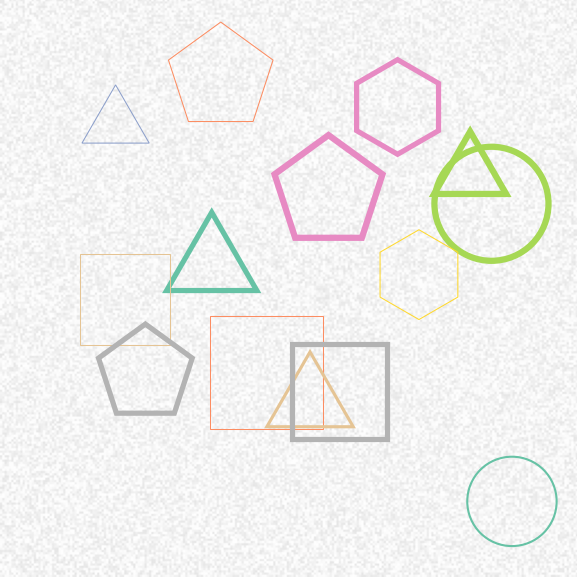[{"shape": "circle", "thickness": 1, "radius": 0.39, "center": [0.886, 0.131]}, {"shape": "triangle", "thickness": 2.5, "radius": 0.45, "center": [0.367, 0.541]}, {"shape": "square", "thickness": 0.5, "radius": 0.49, "center": [0.461, 0.355]}, {"shape": "pentagon", "thickness": 0.5, "radius": 0.48, "center": [0.382, 0.866]}, {"shape": "triangle", "thickness": 0.5, "radius": 0.34, "center": [0.2, 0.785]}, {"shape": "pentagon", "thickness": 3, "radius": 0.49, "center": [0.569, 0.667]}, {"shape": "hexagon", "thickness": 2.5, "radius": 0.41, "center": [0.688, 0.814]}, {"shape": "circle", "thickness": 3, "radius": 0.49, "center": [0.851, 0.646]}, {"shape": "triangle", "thickness": 3, "radius": 0.36, "center": [0.814, 0.699]}, {"shape": "hexagon", "thickness": 0.5, "radius": 0.39, "center": [0.725, 0.524]}, {"shape": "triangle", "thickness": 1.5, "radius": 0.43, "center": [0.537, 0.303]}, {"shape": "square", "thickness": 0.5, "radius": 0.39, "center": [0.216, 0.48]}, {"shape": "pentagon", "thickness": 2.5, "radius": 0.43, "center": [0.252, 0.353]}, {"shape": "square", "thickness": 2.5, "radius": 0.41, "center": [0.589, 0.322]}]